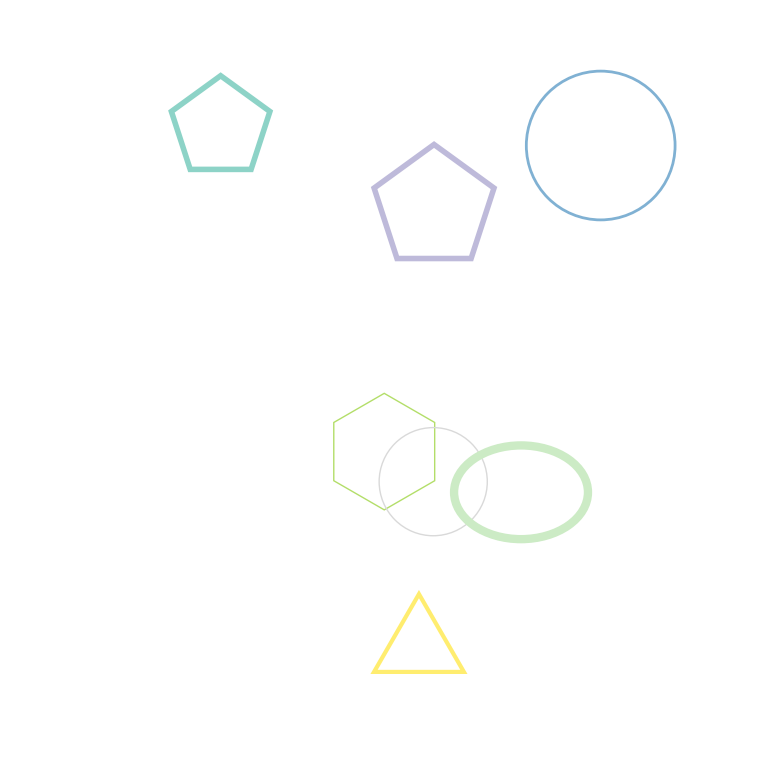[{"shape": "pentagon", "thickness": 2, "radius": 0.34, "center": [0.287, 0.834]}, {"shape": "pentagon", "thickness": 2, "radius": 0.41, "center": [0.564, 0.73]}, {"shape": "circle", "thickness": 1, "radius": 0.48, "center": [0.78, 0.811]}, {"shape": "hexagon", "thickness": 0.5, "radius": 0.38, "center": [0.499, 0.414]}, {"shape": "circle", "thickness": 0.5, "radius": 0.35, "center": [0.563, 0.374]}, {"shape": "oval", "thickness": 3, "radius": 0.43, "center": [0.677, 0.361]}, {"shape": "triangle", "thickness": 1.5, "radius": 0.34, "center": [0.544, 0.161]}]